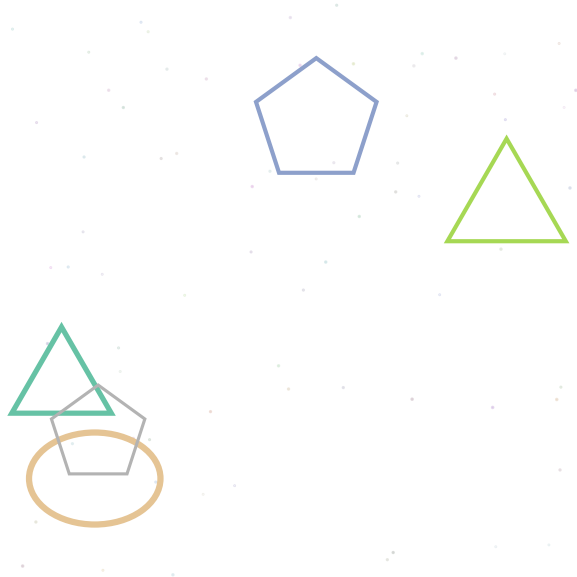[{"shape": "triangle", "thickness": 2.5, "radius": 0.5, "center": [0.107, 0.333]}, {"shape": "pentagon", "thickness": 2, "radius": 0.55, "center": [0.548, 0.789]}, {"shape": "triangle", "thickness": 2, "radius": 0.59, "center": [0.877, 0.641]}, {"shape": "oval", "thickness": 3, "radius": 0.57, "center": [0.164, 0.171]}, {"shape": "pentagon", "thickness": 1.5, "radius": 0.43, "center": [0.17, 0.247]}]